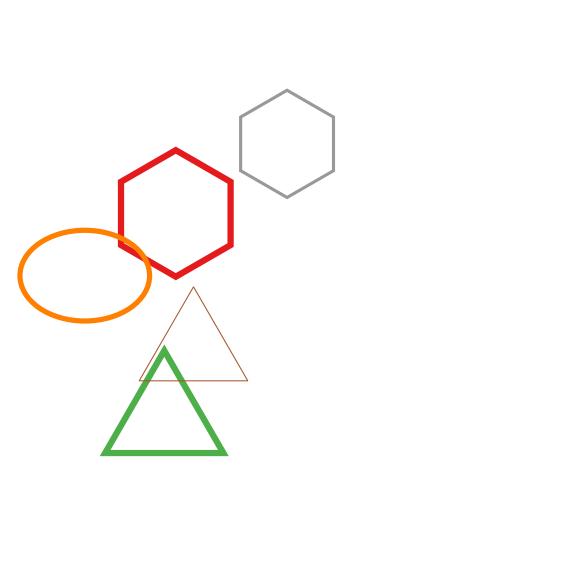[{"shape": "hexagon", "thickness": 3, "radius": 0.55, "center": [0.304, 0.63]}, {"shape": "triangle", "thickness": 3, "radius": 0.59, "center": [0.284, 0.274]}, {"shape": "oval", "thickness": 2.5, "radius": 0.56, "center": [0.147, 0.522]}, {"shape": "triangle", "thickness": 0.5, "radius": 0.54, "center": [0.335, 0.394]}, {"shape": "hexagon", "thickness": 1.5, "radius": 0.46, "center": [0.497, 0.75]}]